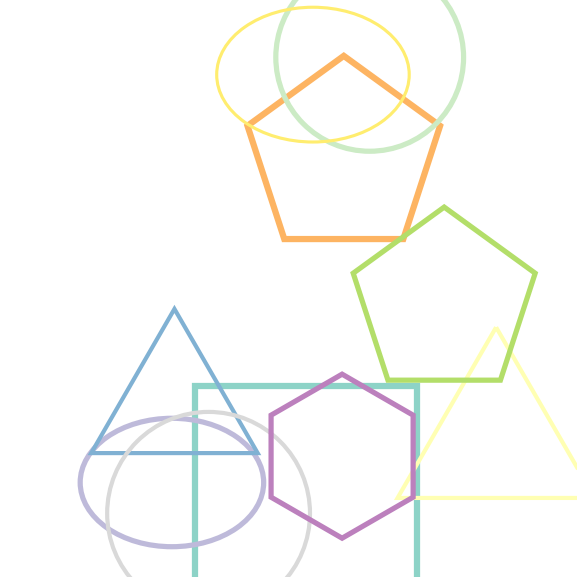[{"shape": "square", "thickness": 3, "radius": 0.96, "center": [0.53, 0.139]}, {"shape": "triangle", "thickness": 2, "radius": 0.99, "center": [0.859, 0.235]}, {"shape": "oval", "thickness": 2.5, "radius": 0.79, "center": [0.298, 0.164]}, {"shape": "triangle", "thickness": 2, "radius": 0.83, "center": [0.302, 0.298]}, {"shape": "pentagon", "thickness": 3, "radius": 0.88, "center": [0.595, 0.727]}, {"shape": "pentagon", "thickness": 2.5, "radius": 0.83, "center": [0.769, 0.475]}, {"shape": "circle", "thickness": 2, "radius": 0.88, "center": [0.361, 0.11]}, {"shape": "hexagon", "thickness": 2.5, "radius": 0.71, "center": [0.592, 0.209]}, {"shape": "circle", "thickness": 2.5, "radius": 0.81, "center": [0.64, 0.9]}, {"shape": "oval", "thickness": 1.5, "radius": 0.83, "center": [0.542, 0.87]}]